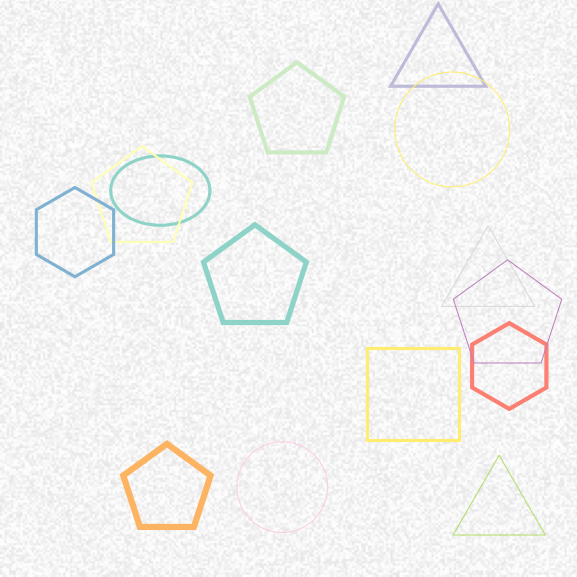[{"shape": "oval", "thickness": 1.5, "radius": 0.43, "center": [0.278, 0.669]}, {"shape": "pentagon", "thickness": 2.5, "radius": 0.47, "center": [0.441, 0.516]}, {"shape": "pentagon", "thickness": 1, "radius": 0.46, "center": [0.246, 0.654]}, {"shape": "triangle", "thickness": 1.5, "radius": 0.48, "center": [0.759, 0.897]}, {"shape": "hexagon", "thickness": 2, "radius": 0.37, "center": [0.882, 0.365]}, {"shape": "hexagon", "thickness": 1.5, "radius": 0.39, "center": [0.13, 0.597]}, {"shape": "pentagon", "thickness": 3, "radius": 0.4, "center": [0.289, 0.151]}, {"shape": "triangle", "thickness": 0.5, "radius": 0.46, "center": [0.864, 0.119]}, {"shape": "circle", "thickness": 0.5, "radius": 0.39, "center": [0.489, 0.156]}, {"shape": "triangle", "thickness": 0.5, "radius": 0.47, "center": [0.845, 0.515]}, {"shape": "pentagon", "thickness": 0.5, "radius": 0.49, "center": [0.879, 0.45]}, {"shape": "pentagon", "thickness": 2, "radius": 0.43, "center": [0.514, 0.805]}, {"shape": "square", "thickness": 1.5, "radius": 0.4, "center": [0.715, 0.317]}, {"shape": "circle", "thickness": 0.5, "radius": 0.5, "center": [0.783, 0.775]}]